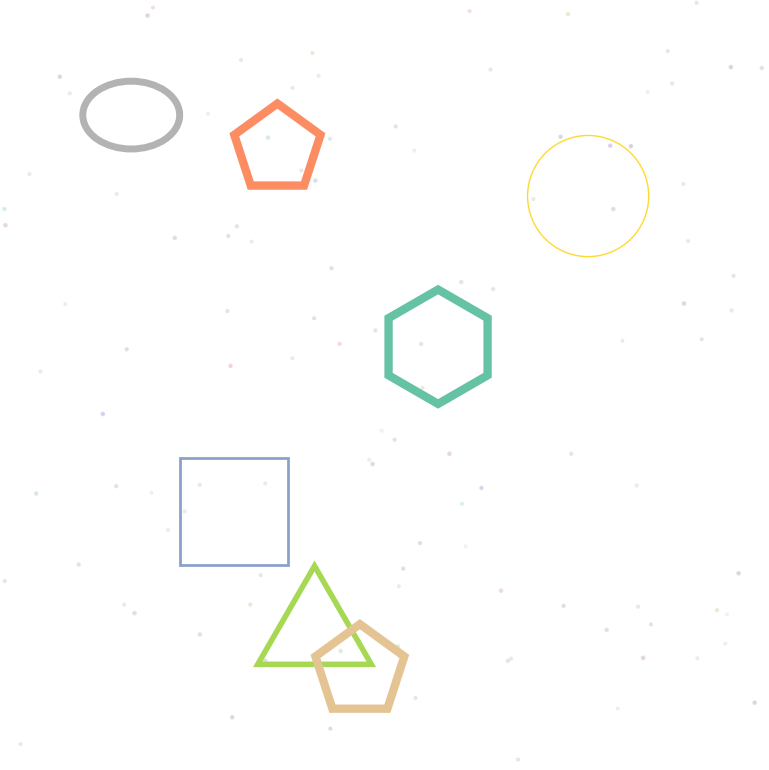[{"shape": "hexagon", "thickness": 3, "radius": 0.37, "center": [0.569, 0.55]}, {"shape": "pentagon", "thickness": 3, "radius": 0.29, "center": [0.36, 0.807]}, {"shape": "square", "thickness": 1, "radius": 0.35, "center": [0.304, 0.336]}, {"shape": "triangle", "thickness": 2, "radius": 0.43, "center": [0.408, 0.18]}, {"shape": "circle", "thickness": 0.5, "radius": 0.39, "center": [0.764, 0.745]}, {"shape": "pentagon", "thickness": 3, "radius": 0.3, "center": [0.467, 0.129]}, {"shape": "oval", "thickness": 2.5, "radius": 0.31, "center": [0.17, 0.851]}]